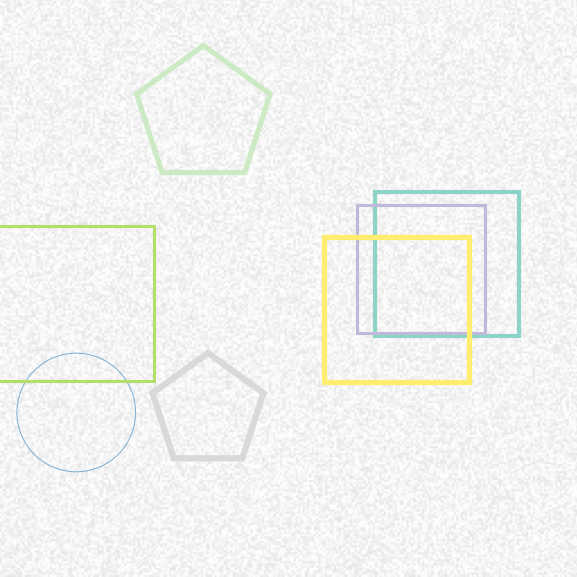[{"shape": "square", "thickness": 2, "radius": 0.62, "center": [0.775, 0.541]}, {"shape": "square", "thickness": 1.5, "radius": 0.56, "center": [0.729, 0.534]}, {"shape": "circle", "thickness": 0.5, "radius": 0.51, "center": [0.132, 0.285]}, {"shape": "square", "thickness": 1.5, "radius": 0.67, "center": [0.131, 0.474]}, {"shape": "pentagon", "thickness": 3, "radius": 0.5, "center": [0.36, 0.287]}, {"shape": "pentagon", "thickness": 2.5, "radius": 0.61, "center": [0.352, 0.799]}, {"shape": "square", "thickness": 2.5, "radius": 0.63, "center": [0.686, 0.464]}]